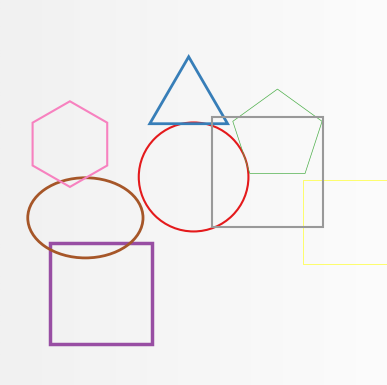[{"shape": "circle", "thickness": 1.5, "radius": 0.71, "center": [0.5, 0.54]}, {"shape": "triangle", "thickness": 2, "radius": 0.58, "center": [0.487, 0.737]}, {"shape": "pentagon", "thickness": 0.5, "radius": 0.61, "center": [0.716, 0.647]}, {"shape": "square", "thickness": 2.5, "radius": 0.65, "center": [0.261, 0.237]}, {"shape": "square", "thickness": 0.5, "radius": 0.55, "center": [0.893, 0.424]}, {"shape": "oval", "thickness": 2, "radius": 0.74, "center": [0.22, 0.434]}, {"shape": "hexagon", "thickness": 1.5, "radius": 0.56, "center": [0.18, 0.626]}, {"shape": "square", "thickness": 1.5, "radius": 0.72, "center": [0.69, 0.553]}]